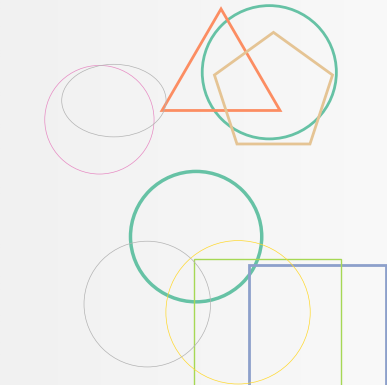[{"shape": "circle", "thickness": 2.5, "radius": 0.85, "center": [0.506, 0.385]}, {"shape": "circle", "thickness": 2, "radius": 0.87, "center": [0.695, 0.812]}, {"shape": "triangle", "thickness": 2, "radius": 0.88, "center": [0.57, 0.801]}, {"shape": "square", "thickness": 2, "radius": 0.88, "center": [0.819, 0.135]}, {"shape": "circle", "thickness": 0.5, "radius": 0.71, "center": [0.257, 0.689]}, {"shape": "square", "thickness": 1, "radius": 0.94, "center": [0.691, 0.139]}, {"shape": "circle", "thickness": 0.5, "radius": 0.93, "center": [0.614, 0.189]}, {"shape": "pentagon", "thickness": 2, "radius": 0.8, "center": [0.706, 0.756]}, {"shape": "oval", "thickness": 0.5, "radius": 0.67, "center": [0.294, 0.739]}, {"shape": "circle", "thickness": 0.5, "radius": 0.82, "center": [0.38, 0.21]}]